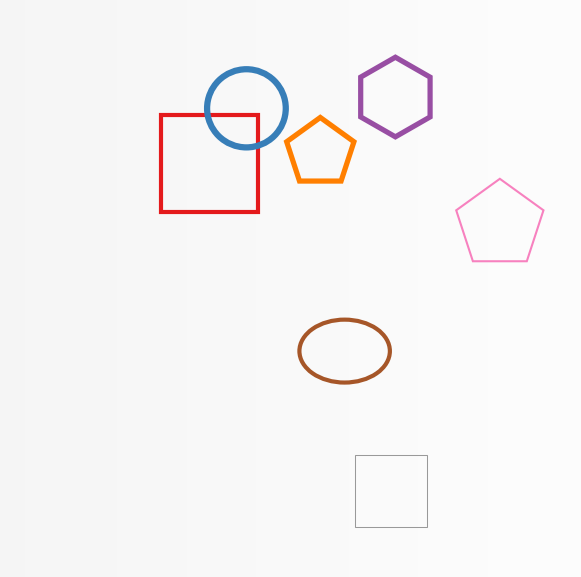[{"shape": "square", "thickness": 2, "radius": 0.42, "center": [0.361, 0.716]}, {"shape": "circle", "thickness": 3, "radius": 0.34, "center": [0.424, 0.812]}, {"shape": "hexagon", "thickness": 2.5, "radius": 0.34, "center": [0.68, 0.831]}, {"shape": "pentagon", "thickness": 2.5, "radius": 0.3, "center": [0.551, 0.735]}, {"shape": "oval", "thickness": 2, "radius": 0.39, "center": [0.593, 0.391]}, {"shape": "pentagon", "thickness": 1, "radius": 0.39, "center": [0.86, 0.611]}, {"shape": "square", "thickness": 0.5, "radius": 0.31, "center": [0.673, 0.149]}]